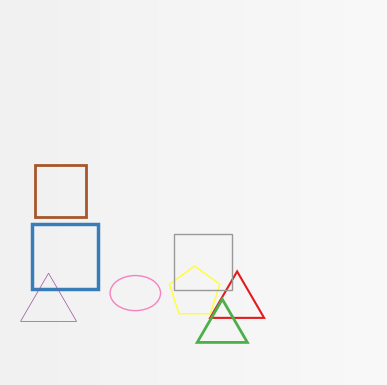[{"shape": "triangle", "thickness": 1.5, "radius": 0.4, "center": [0.612, 0.215]}, {"shape": "square", "thickness": 2.5, "radius": 0.42, "center": [0.167, 0.334]}, {"shape": "triangle", "thickness": 2, "radius": 0.37, "center": [0.574, 0.148]}, {"shape": "triangle", "thickness": 0.5, "radius": 0.42, "center": [0.125, 0.207]}, {"shape": "pentagon", "thickness": 1, "radius": 0.34, "center": [0.502, 0.241]}, {"shape": "square", "thickness": 2, "radius": 0.34, "center": [0.156, 0.504]}, {"shape": "oval", "thickness": 1, "radius": 0.33, "center": [0.349, 0.239]}, {"shape": "square", "thickness": 1, "radius": 0.37, "center": [0.524, 0.32]}]